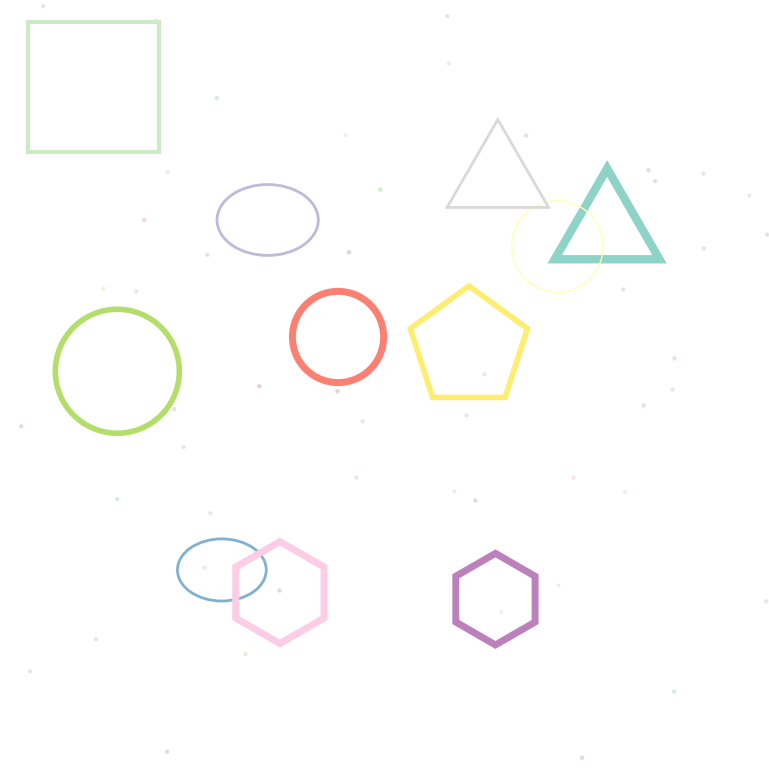[{"shape": "triangle", "thickness": 3, "radius": 0.39, "center": [0.788, 0.703]}, {"shape": "circle", "thickness": 0.5, "radius": 0.3, "center": [0.724, 0.68]}, {"shape": "oval", "thickness": 1, "radius": 0.33, "center": [0.348, 0.714]}, {"shape": "circle", "thickness": 2.5, "radius": 0.3, "center": [0.439, 0.562]}, {"shape": "oval", "thickness": 1, "radius": 0.29, "center": [0.288, 0.26]}, {"shape": "circle", "thickness": 2, "radius": 0.4, "center": [0.152, 0.518]}, {"shape": "hexagon", "thickness": 2.5, "radius": 0.33, "center": [0.363, 0.23]}, {"shape": "triangle", "thickness": 1, "radius": 0.38, "center": [0.646, 0.769]}, {"shape": "hexagon", "thickness": 2.5, "radius": 0.3, "center": [0.643, 0.222]}, {"shape": "square", "thickness": 1.5, "radius": 0.42, "center": [0.122, 0.887]}, {"shape": "pentagon", "thickness": 2, "radius": 0.4, "center": [0.609, 0.549]}]